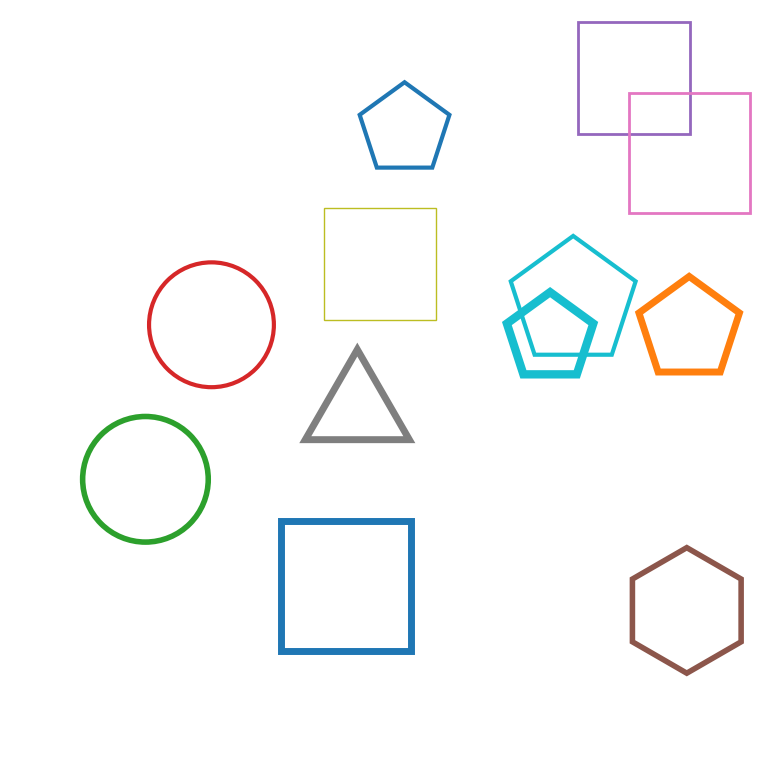[{"shape": "square", "thickness": 2.5, "radius": 0.42, "center": [0.449, 0.239]}, {"shape": "pentagon", "thickness": 1.5, "radius": 0.31, "center": [0.525, 0.832]}, {"shape": "pentagon", "thickness": 2.5, "radius": 0.34, "center": [0.895, 0.572]}, {"shape": "circle", "thickness": 2, "radius": 0.41, "center": [0.189, 0.378]}, {"shape": "circle", "thickness": 1.5, "radius": 0.41, "center": [0.275, 0.578]}, {"shape": "square", "thickness": 1, "radius": 0.36, "center": [0.823, 0.899]}, {"shape": "hexagon", "thickness": 2, "radius": 0.41, "center": [0.892, 0.207]}, {"shape": "square", "thickness": 1, "radius": 0.39, "center": [0.895, 0.801]}, {"shape": "triangle", "thickness": 2.5, "radius": 0.39, "center": [0.464, 0.468]}, {"shape": "square", "thickness": 0.5, "radius": 0.36, "center": [0.493, 0.657]}, {"shape": "pentagon", "thickness": 1.5, "radius": 0.43, "center": [0.744, 0.608]}, {"shape": "pentagon", "thickness": 3, "radius": 0.3, "center": [0.714, 0.562]}]